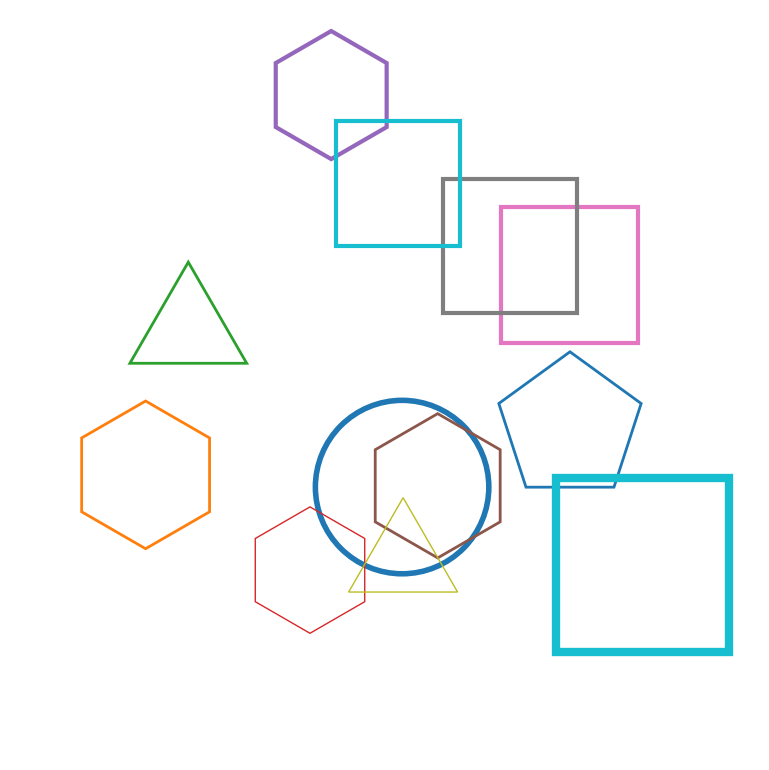[{"shape": "pentagon", "thickness": 1, "radius": 0.49, "center": [0.74, 0.446]}, {"shape": "circle", "thickness": 2, "radius": 0.56, "center": [0.522, 0.367]}, {"shape": "hexagon", "thickness": 1, "radius": 0.48, "center": [0.189, 0.383]}, {"shape": "triangle", "thickness": 1, "radius": 0.44, "center": [0.245, 0.572]}, {"shape": "hexagon", "thickness": 0.5, "radius": 0.41, "center": [0.403, 0.26]}, {"shape": "hexagon", "thickness": 1.5, "radius": 0.42, "center": [0.43, 0.877]}, {"shape": "hexagon", "thickness": 1, "radius": 0.47, "center": [0.568, 0.369]}, {"shape": "square", "thickness": 1.5, "radius": 0.44, "center": [0.74, 0.643]}, {"shape": "square", "thickness": 1.5, "radius": 0.44, "center": [0.662, 0.68]}, {"shape": "triangle", "thickness": 0.5, "radius": 0.41, "center": [0.524, 0.272]}, {"shape": "square", "thickness": 3, "radius": 0.56, "center": [0.835, 0.266]}, {"shape": "square", "thickness": 1.5, "radius": 0.41, "center": [0.517, 0.761]}]